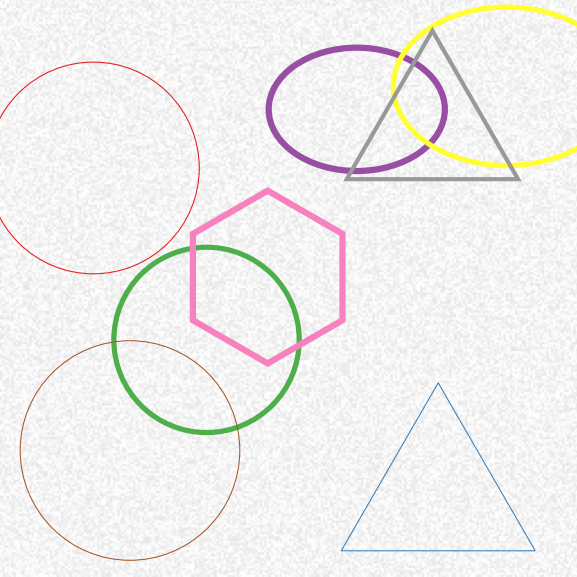[{"shape": "circle", "thickness": 0.5, "radius": 0.92, "center": [0.162, 0.708]}, {"shape": "triangle", "thickness": 0.5, "radius": 0.97, "center": [0.759, 0.142]}, {"shape": "circle", "thickness": 2.5, "radius": 0.8, "center": [0.358, 0.411]}, {"shape": "oval", "thickness": 3, "radius": 0.76, "center": [0.618, 0.81]}, {"shape": "oval", "thickness": 2.5, "radius": 0.98, "center": [0.877, 0.85]}, {"shape": "circle", "thickness": 0.5, "radius": 0.95, "center": [0.225, 0.219]}, {"shape": "hexagon", "thickness": 3, "radius": 0.75, "center": [0.464, 0.519]}, {"shape": "triangle", "thickness": 2, "radius": 0.86, "center": [0.749, 0.775]}]